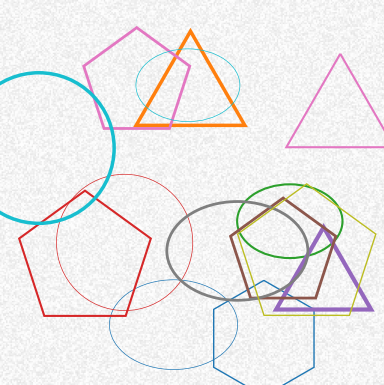[{"shape": "oval", "thickness": 0.5, "radius": 0.83, "center": [0.451, 0.157]}, {"shape": "hexagon", "thickness": 1, "radius": 0.75, "center": [0.685, 0.121]}, {"shape": "triangle", "thickness": 2.5, "radius": 0.81, "center": [0.495, 0.756]}, {"shape": "oval", "thickness": 1.5, "radius": 0.68, "center": [0.753, 0.425]}, {"shape": "circle", "thickness": 0.5, "radius": 0.88, "center": [0.324, 0.37]}, {"shape": "pentagon", "thickness": 1.5, "radius": 0.9, "center": [0.221, 0.325]}, {"shape": "triangle", "thickness": 3, "radius": 0.71, "center": [0.841, 0.267]}, {"shape": "pentagon", "thickness": 2, "radius": 0.72, "center": [0.735, 0.342]}, {"shape": "triangle", "thickness": 1.5, "radius": 0.81, "center": [0.884, 0.698]}, {"shape": "pentagon", "thickness": 2, "radius": 0.72, "center": [0.355, 0.783]}, {"shape": "oval", "thickness": 2, "radius": 0.92, "center": [0.617, 0.348]}, {"shape": "pentagon", "thickness": 1, "radius": 0.94, "center": [0.797, 0.334]}, {"shape": "oval", "thickness": 0.5, "radius": 0.68, "center": [0.488, 0.779]}, {"shape": "circle", "thickness": 2.5, "radius": 0.98, "center": [0.101, 0.615]}]